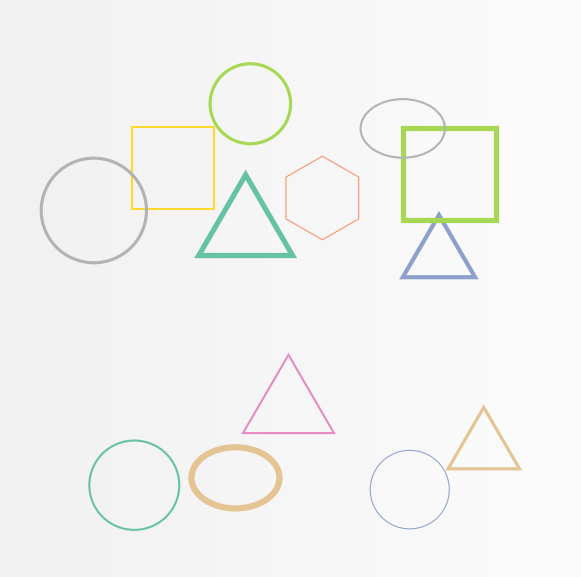[{"shape": "triangle", "thickness": 2.5, "radius": 0.47, "center": [0.423, 0.603]}, {"shape": "circle", "thickness": 1, "radius": 0.39, "center": [0.231, 0.159]}, {"shape": "hexagon", "thickness": 0.5, "radius": 0.36, "center": [0.555, 0.656]}, {"shape": "circle", "thickness": 0.5, "radius": 0.34, "center": [0.705, 0.151]}, {"shape": "triangle", "thickness": 2, "radius": 0.36, "center": [0.755, 0.555]}, {"shape": "triangle", "thickness": 1, "radius": 0.45, "center": [0.496, 0.294]}, {"shape": "circle", "thickness": 1.5, "radius": 0.35, "center": [0.431, 0.819]}, {"shape": "square", "thickness": 2.5, "radius": 0.4, "center": [0.774, 0.697]}, {"shape": "square", "thickness": 1, "radius": 0.35, "center": [0.298, 0.708]}, {"shape": "triangle", "thickness": 1.5, "radius": 0.35, "center": [0.832, 0.223]}, {"shape": "oval", "thickness": 3, "radius": 0.38, "center": [0.405, 0.172]}, {"shape": "circle", "thickness": 1.5, "radius": 0.45, "center": [0.161, 0.635]}, {"shape": "oval", "thickness": 1, "radius": 0.36, "center": [0.693, 0.777]}]